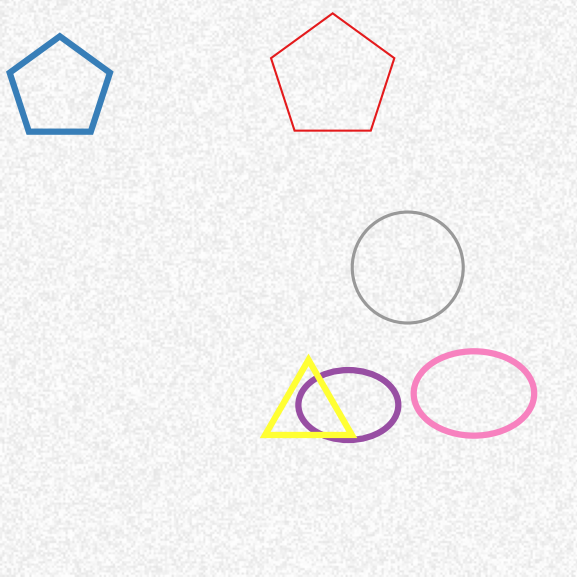[{"shape": "pentagon", "thickness": 1, "radius": 0.56, "center": [0.576, 0.864]}, {"shape": "pentagon", "thickness": 3, "radius": 0.46, "center": [0.104, 0.845]}, {"shape": "oval", "thickness": 3, "radius": 0.43, "center": [0.603, 0.298]}, {"shape": "triangle", "thickness": 3, "radius": 0.43, "center": [0.534, 0.289]}, {"shape": "oval", "thickness": 3, "radius": 0.52, "center": [0.821, 0.318]}, {"shape": "circle", "thickness": 1.5, "radius": 0.48, "center": [0.706, 0.536]}]